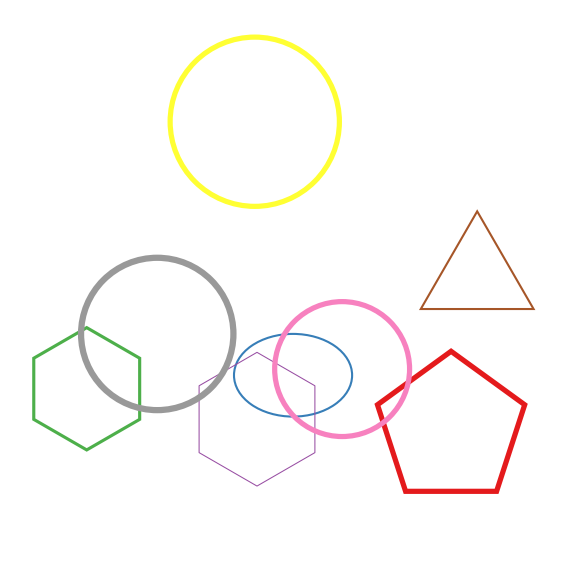[{"shape": "pentagon", "thickness": 2.5, "radius": 0.67, "center": [0.781, 0.257]}, {"shape": "oval", "thickness": 1, "radius": 0.51, "center": [0.507, 0.349]}, {"shape": "hexagon", "thickness": 1.5, "radius": 0.53, "center": [0.15, 0.326]}, {"shape": "hexagon", "thickness": 0.5, "radius": 0.58, "center": [0.445, 0.273]}, {"shape": "circle", "thickness": 2.5, "radius": 0.73, "center": [0.441, 0.788]}, {"shape": "triangle", "thickness": 1, "radius": 0.56, "center": [0.826, 0.52]}, {"shape": "circle", "thickness": 2.5, "radius": 0.58, "center": [0.592, 0.36]}, {"shape": "circle", "thickness": 3, "radius": 0.66, "center": [0.272, 0.421]}]